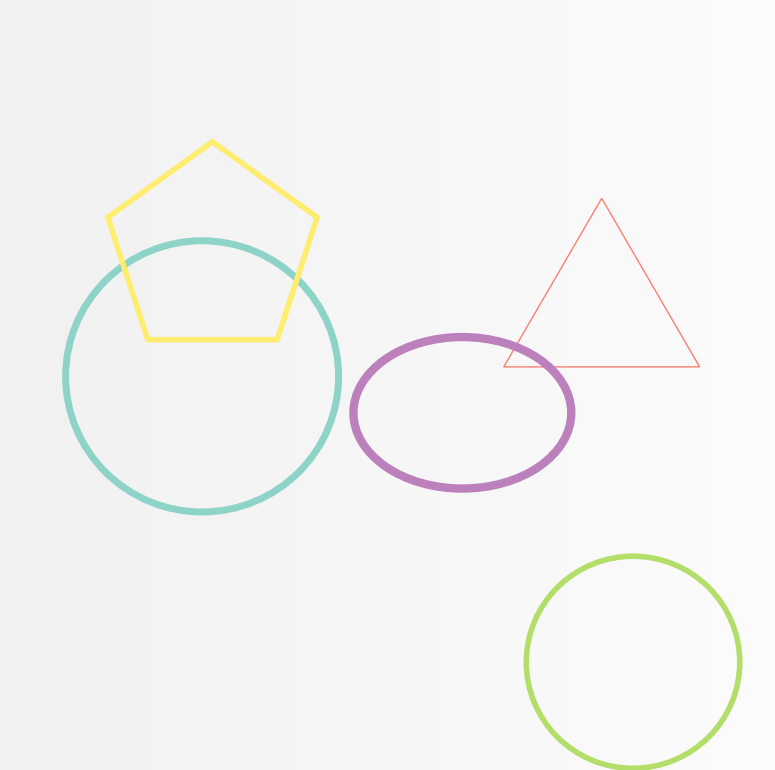[{"shape": "circle", "thickness": 2.5, "radius": 0.88, "center": [0.261, 0.511]}, {"shape": "triangle", "thickness": 0.5, "radius": 0.73, "center": [0.776, 0.597]}, {"shape": "circle", "thickness": 2, "radius": 0.69, "center": [0.817, 0.14]}, {"shape": "oval", "thickness": 3, "radius": 0.7, "center": [0.597, 0.464]}, {"shape": "pentagon", "thickness": 2, "radius": 0.71, "center": [0.274, 0.674]}]